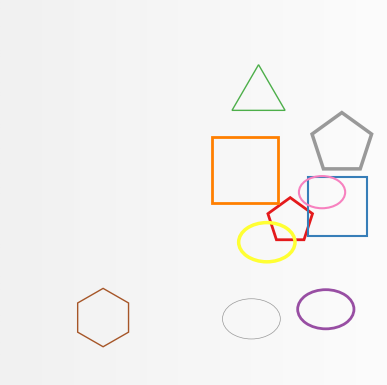[{"shape": "pentagon", "thickness": 2, "radius": 0.3, "center": [0.749, 0.426]}, {"shape": "square", "thickness": 1.5, "radius": 0.38, "center": [0.871, 0.463]}, {"shape": "triangle", "thickness": 1, "radius": 0.4, "center": [0.667, 0.753]}, {"shape": "oval", "thickness": 2, "radius": 0.36, "center": [0.841, 0.197]}, {"shape": "square", "thickness": 2, "radius": 0.43, "center": [0.633, 0.558]}, {"shape": "oval", "thickness": 2.5, "radius": 0.36, "center": [0.689, 0.371]}, {"shape": "hexagon", "thickness": 1, "radius": 0.38, "center": [0.266, 0.175]}, {"shape": "oval", "thickness": 1.5, "radius": 0.3, "center": [0.831, 0.501]}, {"shape": "pentagon", "thickness": 2.5, "radius": 0.4, "center": [0.882, 0.627]}, {"shape": "oval", "thickness": 0.5, "radius": 0.37, "center": [0.649, 0.172]}]